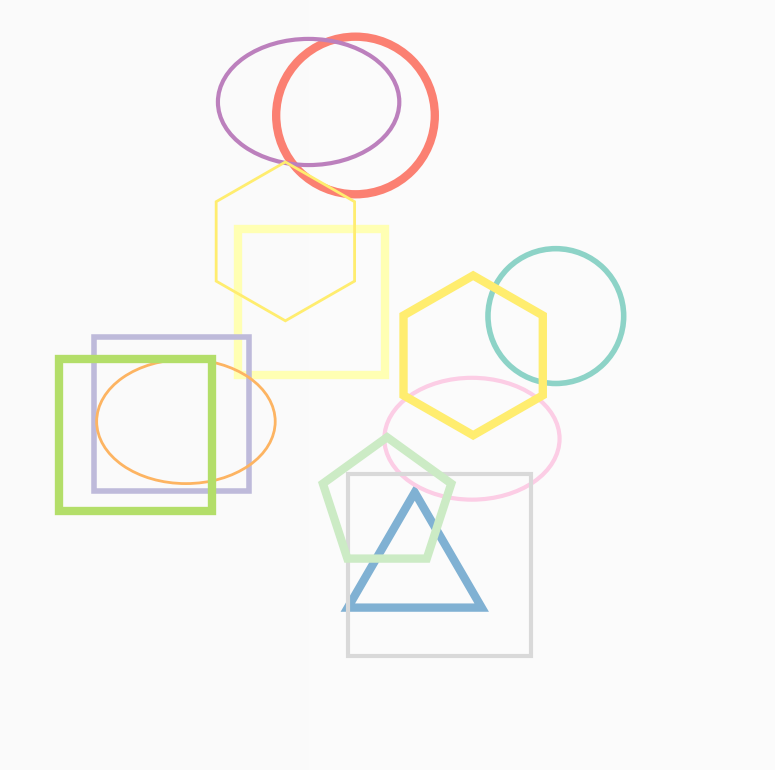[{"shape": "circle", "thickness": 2, "radius": 0.44, "center": [0.717, 0.59]}, {"shape": "square", "thickness": 3, "radius": 0.47, "center": [0.402, 0.608]}, {"shape": "square", "thickness": 2, "radius": 0.5, "center": [0.221, 0.462]}, {"shape": "circle", "thickness": 3, "radius": 0.51, "center": [0.459, 0.85]}, {"shape": "triangle", "thickness": 3, "radius": 0.5, "center": [0.535, 0.261]}, {"shape": "oval", "thickness": 1, "radius": 0.58, "center": [0.24, 0.453]}, {"shape": "square", "thickness": 3, "radius": 0.49, "center": [0.175, 0.435]}, {"shape": "oval", "thickness": 1.5, "radius": 0.57, "center": [0.609, 0.43]}, {"shape": "square", "thickness": 1.5, "radius": 0.59, "center": [0.567, 0.266]}, {"shape": "oval", "thickness": 1.5, "radius": 0.59, "center": [0.398, 0.868]}, {"shape": "pentagon", "thickness": 3, "radius": 0.44, "center": [0.499, 0.345]}, {"shape": "hexagon", "thickness": 3, "radius": 0.52, "center": [0.611, 0.538]}, {"shape": "hexagon", "thickness": 1, "radius": 0.52, "center": [0.368, 0.686]}]